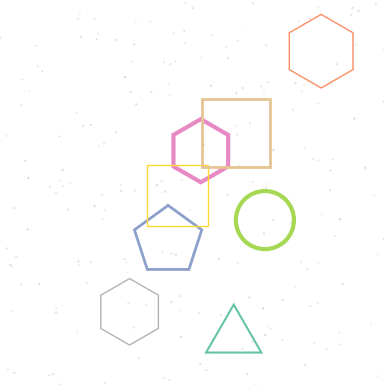[{"shape": "triangle", "thickness": 1.5, "radius": 0.41, "center": [0.607, 0.126]}, {"shape": "hexagon", "thickness": 1, "radius": 0.48, "center": [0.834, 0.867]}, {"shape": "pentagon", "thickness": 2, "radius": 0.46, "center": [0.437, 0.375]}, {"shape": "hexagon", "thickness": 3, "radius": 0.41, "center": [0.522, 0.609]}, {"shape": "circle", "thickness": 3, "radius": 0.38, "center": [0.688, 0.428]}, {"shape": "square", "thickness": 1, "radius": 0.4, "center": [0.462, 0.492]}, {"shape": "square", "thickness": 2, "radius": 0.44, "center": [0.612, 0.655]}, {"shape": "hexagon", "thickness": 1, "radius": 0.43, "center": [0.337, 0.19]}]